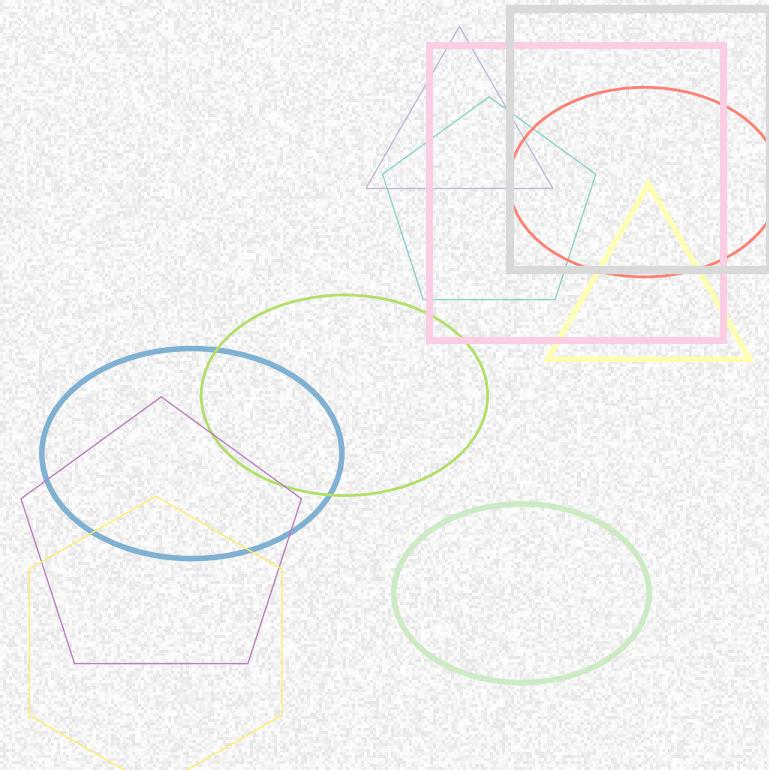[{"shape": "pentagon", "thickness": 0.5, "radius": 0.73, "center": [0.635, 0.729]}, {"shape": "triangle", "thickness": 2, "radius": 0.76, "center": [0.842, 0.609]}, {"shape": "triangle", "thickness": 0.5, "radius": 0.7, "center": [0.597, 0.825]}, {"shape": "oval", "thickness": 1, "radius": 0.88, "center": [0.837, 0.764]}, {"shape": "oval", "thickness": 2, "radius": 0.97, "center": [0.249, 0.411]}, {"shape": "oval", "thickness": 1, "radius": 0.93, "center": [0.447, 0.487]}, {"shape": "square", "thickness": 2.5, "radius": 0.96, "center": [0.748, 0.75]}, {"shape": "square", "thickness": 3, "radius": 0.84, "center": [0.831, 0.819]}, {"shape": "pentagon", "thickness": 0.5, "radius": 0.96, "center": [0.209, 0.293]}, {"shape": "oval", "thickness": 2, "radius": 0.83, "center": [0.677, 0.23]}, {"shape": "hexagon", "thickness": 0.5, "radius": 0.95, "center": [0.202, 0.166]}]